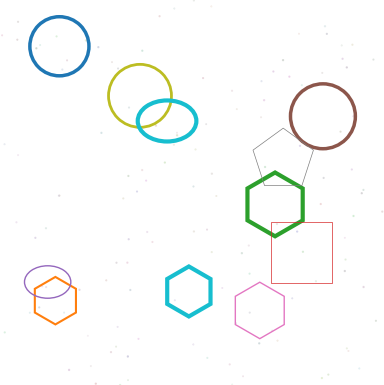[{"shape": "circle", "thickness": 2.5, "radius": 0.38, "center": [0.154, 0.88]}, {"shape": "hexagon", "thickness": 1.5, "radius": 0.31, "center": [0.144, 0.219]}, {"shape": "hexagon", "thickness": 3, "radius": 0.41, "center": [0.714, 0.469]}, {"shape": "square", "thickness": 0.5, "radius": 0.4, "center": [0.782, 0.345]}, {"shape": "oval", "thickness": 1, "radius": 0.3, "center": [0.124, 0.268]}, {"shape": "circle", "thickness": 2.5, "radius": 0.42, "center": [0.839, 0.698]}, {"shape": "hexagon", "thickness": 1, "radius": 0.37, "center": [0.675, 0.194]}, {"shape": "pentagon", "thickness": 0.5, "radius": 0.41, "center": [0.736, 0.585]}, {"shape": "circle", "thickness": 2, "radius": 0.41, "center": [0.364, 0.751]}, {"shape": "oval", "thickness": 3, "radius": 0.38, "center": [0.434, 0.686]}, {"shape": "hexagon", "thickness": 3, "radius": 0.32, "center": [0.491, 0.243]}]